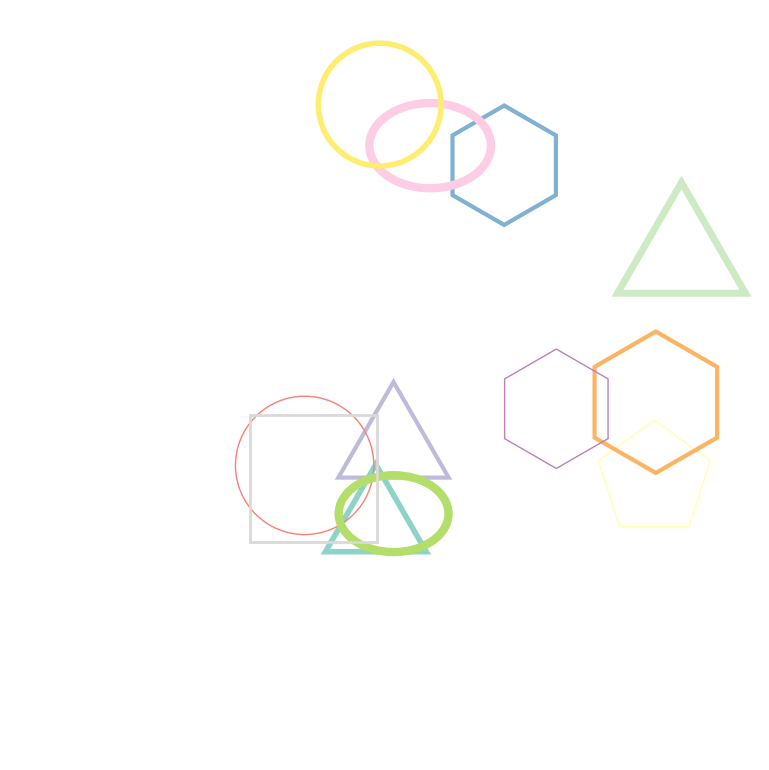[{"shape": "triangle", "thickness": 2, "radius": 0.38, "center": [0.488, 0.321]}, {"shape": "pentagon", "thickness": 0.5, "radius": 0.38, "center": [0.85, 0.378]}, {"shape": "triangle", "thickness": 1.5, "radius": 0.41, "center": [0.511, 0.421]}, {"shape": "circle", "thickness": 0.5, "radius": 0.45, "center": [0.396, 0.396]}, {"shape": "hexagon", "thickness": 1.5, "radius": 0.39, "center": [0.655, 0.785]}, {"shape": "hexagon", "thickness": 1.5, "radius": 0.46, "center": [0.852, 0.478]}, {"shape": "oval", "thickness": 3, "radius": 0.36, "center": [0.511, 0.333]}, {"shape": "oval", "thickness": 3, "radius": 0.39, "center": [0.559, 0.811]}, {"shape": "square", "thickness": 1, "radius": 0.41, "center": [0.407, 0.378]}, {"shape": "hexagon", "thickness": 0.5, "radius": 0.39, "center": [0.723, 0.469]}, {"shape": "triangle", "thickness": 2.5, "radius": 0.48, "center": [0.885, 0.667]}, {"shape": "circle", "thickness": 2, "radius": 0.4, "center": [0.493, 0.864]}]